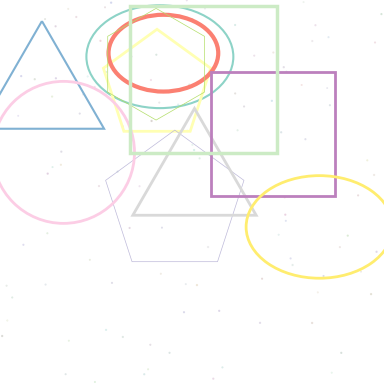[{"shape": "oval", "thickness": 1.5, "radius": 0.95, "center": [0.415, 0.853]}, {"shape": "pentagon", "thickness": 2, "radius": 0.73, "center": [0.408, 0.777]}, {"shape": "pentagon", "thickness": 0.5, "radius": 0.94, "center": [0.454, 0.473]}, {"shape": "oval", "thickness": 3, "radius": 0.71, "center": [0.424, 0.862]}, {"shape": "triangle", "thickness": 1.5, "radius": 0.93, "center": [0.109, 0.759]}, {"shape": "hexagon", "thickness": 0.5, "radius": 0.73, "center": [0.405, 0.833]}, {"shape": "circle", "thickness": 2, "radius": 0.92, "center": [0.165, 0.604]}, {"shape": "triangle", "thickness": 2, "radius": 0.92, "center": [0.505, 0.533]}, {"shape": "square", "thickness": 2, "radius": 0.81, "center": [0.71, 0.652]}, {"shape": "square", "thickness": 2.5, "radius": 0.95, "center": [0.53, 0.794]}, {"shape": "oval", "thickness": 2, "radius": 0.95, "center": [0.83, 0.411]}]